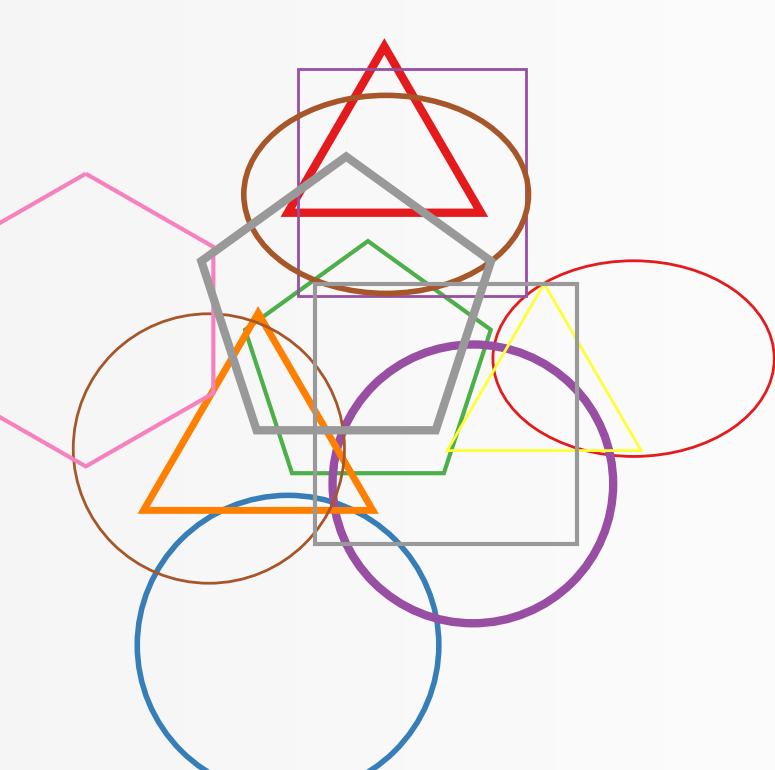[{"shape": "oval", "thickness": 1, "radius": 0.91, "center": [0.818, 0.534]}, {"shape": "triangle", "thickness": 3, "radius": 0.72, "center": [0.496, 0.796]}, {"shape": "circle", "thickness": 2, "radius": 0.97, "center": [0.372, 0.162]}, {"shape": "pentagon", "thickness": 1.5, "radius": 0.83, "center": [0.475, 0.52]}, {"shape": "circle", "thickness": 3, "radius": 0.91, "center": [0.61, 0.372]}, {"shape": "square", "thickness": 1, "radius": 0.74, "center": [0.531, 0.763]}, {"shape": "triangle", "thickness": 2.5, "radius": 0.85, "center": [0.333, 0.423]}, {"shape": "triangle", "thickness": 1, "radius": 0.72, "center": [0.702, 0.487]}, {"shape": "circle", "thickness": 1, "radius": 0.87, "center": [0.269, 0.418]}, {"shape": "oval", "thickness": 2, "radius": 0.92, "center": [0.498, 0.748]}, {"shape": "hexagon", "thickness": 1.5, "radius": 0.95, "center": [0.111, 0.584]}, {"shape": "square", "thickness": 1.5, "radius": 0.84, "center": [0.576, 0.463]}, {"shape": "pentagon", "thickness": 3, "radius": 0.98, "center": [0.447, 0.6]}]